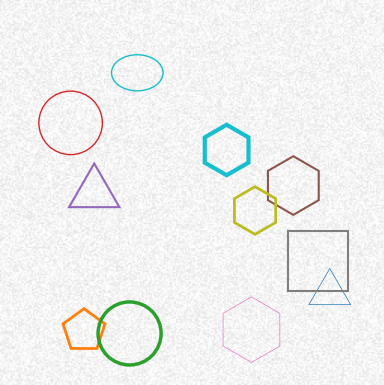[{"shape": "triangle", "thickness": 0.5, "radius": 0.31, "center": [0.857, 0.24]}, {"shape": "pentagon", "thickness": 2, "radius": 0.29, "center": [0.218, 0.141]}, {"shape": "circle", "thickness": 2.5, "radius": 0.41, "center": [0.337, 0.134]}, {"shape": "circle", "thickness": 1, "radius": 0.41, "center": [0.183, 0.681]}, {"shape": "triangle", "thickness": 1.5, "radius": 0.38, "center": [0.245, 0.5]}, {"shape": "hexagon", "thickness": 1.5, "radius": 0.38, "center": [0.762, 0.518]}, {"shape": "hexagon", "thickness": 0.5, "radius": 0.43, "center": [0.653, 0.144]}, {"shape": "square", "thickness": 1.5, "radius": 0.39, "center": [0.826, 0.322]}, {"shape": "hexagon", "thickness": 2, "radius": 0.31, "center": [0.662, 0.453]}, {"shape": "hexagon", "thickness": 3, "radius": 0.33, "center": [0.589, 0.61]}, {"shape": "oval", "thickness": 1, "radius": 0.33, "center": [0.357, 0.811]}]